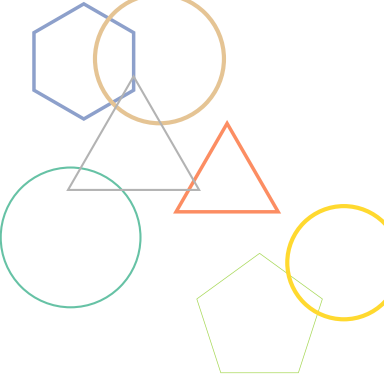[{"shape": "circle", "thickness": 1.5, "radius": 0.91, "center": [0.183, 0.383]}, {"shape": "triangle", "thickness": 2.5, "radius": 0.77, "center": [0.59, 0.526]}, {"shape": "hexagon", "thickness": 2.5, "radius": 0.75, "center": [0.218, 0.84]}, {"shape": "pentagon", "thickness": 0.5, "radius": 0.86, "center": [0.674, 0.17]}, {"shape": "circle", "thickness": 3, "radius": 0.73, "center": [0.893, 0.318]}, {"shape": "circle", "thickness": 3, "radius": 0.84, "center": [0.414, 0.847]}, {"shape": "triangle", "thickness": 1.5, "radius": 0.98, "center": [0.347, 0.605]}]